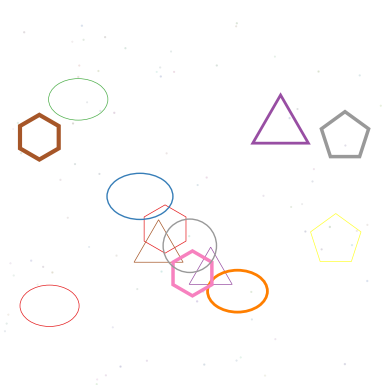[{"shape": "oval", "thickness": 0.5, "radius": 0.38, "center": [0.129, 0.206]}, {"shape": "hexagon", "thickness": 0.5, "radius": 0.31, "center": [0.429, 0.405]}, {"shape": "oval", "thickness": 1, "radius": 0.43, "center": [0.364, 0.49]}, {"shape": "oval", "thickness": 0.5, "radius": 0.39, "center": [0.203, 0.742]}, {"shape": "triangle", "thickness": 2, "radius": 0.42, "center": [0.729, 0.67]}, {"shape": "triangle", "thickness": 0.5, "radius": 0.32, "center": [0.547, 0.294]}, {"shape": "oval", "thickness": 2, "radius": 0.39, "center": [0.617, 0.244]}, {"shape": "pentagon", "thickness": 0.5, "radius": 0.34, "center": [0.872, 0.376]}, {"shape": "triangle", "thickness": 0.5, "radius": 0.37, "center": [0.412, 0.356]}, {"shape": "hexagon", "thickness": 3, "radius": 0.29, "center": [0.102, 0.644]}, {"shape": "hexagon", "thickness": 2.5, "radius": 0.29, "center": [0.5, 0.29]}, {"shape": "circle", "thickness": 1, "radius": 0.35, "center": [0.493, 0.362]}, {"shape": "pentagon", "thickness": 2.5, "radius": 0.32, "center": [0.896, 0.645]}]